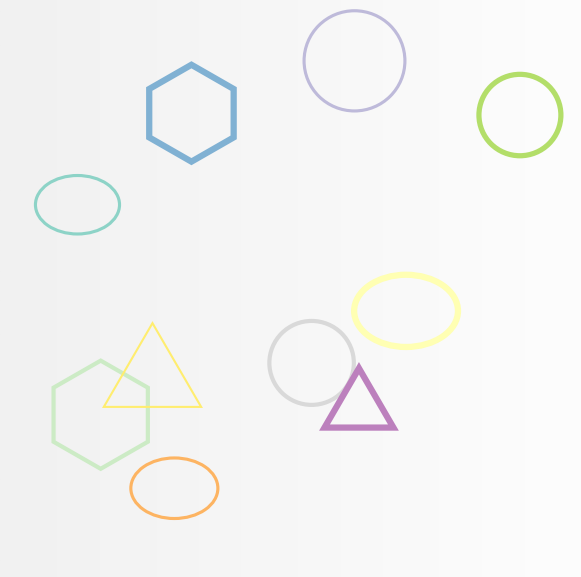[{"shape": "oval", "thickness": 1.5, "radius": 0.36, "center": [0.133, 0.645]}, {"shape": "oval", "thickness": 3, "radius": 0.45, "center": [0.699, 0.461]}, {"shape": "circle", "thickness": 1.5, "radius": 0.43, "center": [0.61, 0.894]}, {"shape": "hexagon", "thickness": 3, "radius": 0.42, "center": [0.329, 0.803]}, {"shape": "oval", "thickness": 1.5, "radius": 0.37, "center": [0.3, 0.154]}, {"shape": "circle", "thickness": 2.5, "radius": 0.35, "center": [0.894, 0.8]}, {"shape": "circle", "thickness": 2, "radius": 0.36, "center": [0.536, 0.371]}, {"shape": "triangle", "thickness": 3, "radius": 0.34, "center": [0.618, 0.293]}, {"shape": "hexagon", "thickness": 2, "radius": 0.47, "center": [0.173, 0.281]}, {"shape": "triangle", "thickness": 1, "radius": 0.48, "center": [0.262, 0.343]}]